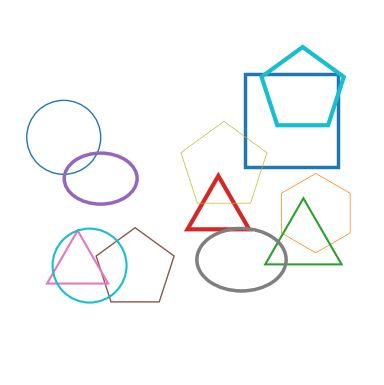[{"shape": "square", "thickness": 2.5, "radius": 0.6, "center": [0.757, 0.687]}, {"shape": "circle", "thickness": 1, "radius": 0.48, "center": [0.166, 0.643]}, {"shape": "hexagon", "thickness": 0.5, "radius": 0.52, "center": [0.82, 0.446]}, {"shape": "triangle", "thickness": 1.5, "radius": 0.57, "center": [0.788, 0.371]}, {"shape": "triangle", "thickness": 3, "radius": 0.46, "center": [0.567, 0.451]}, {"shape": "oval", "thickness": 2.5, "radius": 0.47, "center": [0.261, 0.536]}, {"shape": "pentagon", "thickness": 1, "radius": 0.53, "center": [0.351, 0.302]}, {"shape": "triangle", "thickness": 1.5, "radius": 0.46, "center": [0.202, 0.309]}, {"shape": "oval", "thickness": 2.5, "radius": 0.58, "center": [0.627, 0.325]}, {"shape": "pentagon", "thickness": 0.5, "radius": 0.59, "center": [0.582, 0.567]}, {"shape": "circle", "thickness": 1.5, "radius": 0.48, "center": [0.233, 0.31]}, {"shape": "pentagon", "thickness": 3, "radius": 0.56, "center": [0.786, 0.766]}]